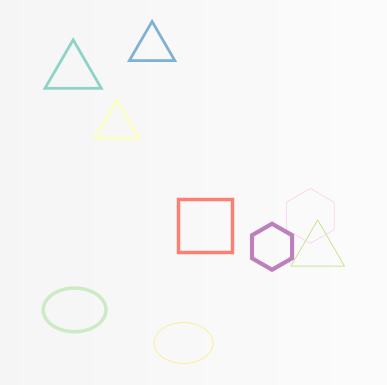[{"shape": "triangle", "thickness": 2, "radius": 0.42, "center": [0.189, 0.813]}, {"shape": "triangle", "thickness": 1.5, "radius": 0.33, "center": [0.302, 0.674]}, {"shape": "square", "thickness": 2.5, "radius": 0.35, "center": [0.528, 0.414]}, {"shape": "triangle", "thickness": 2, "radius": 0.34, "center": [0.392, 0.876]}, {"shape": "triangle", "thickness": 0.5, "radius": 0.4, "center": [0.82, 0.349]}, {"shape": "hexagon", "thickness": 0.5, "radius": 0.36, "center": [0.801, 0.439]}, {"shape": "hexagon", "thickness": 3, "radius": 0.3, "center": [0.702, 0.359]}, {"shape": "oval", "thickness": 2.5, "radius": 0.41, "center": [0.193, 0.195]}, {"shape": "oval", "thickness": 0.5, "radius": 0.38, "center": [0.474, 0.109]}]